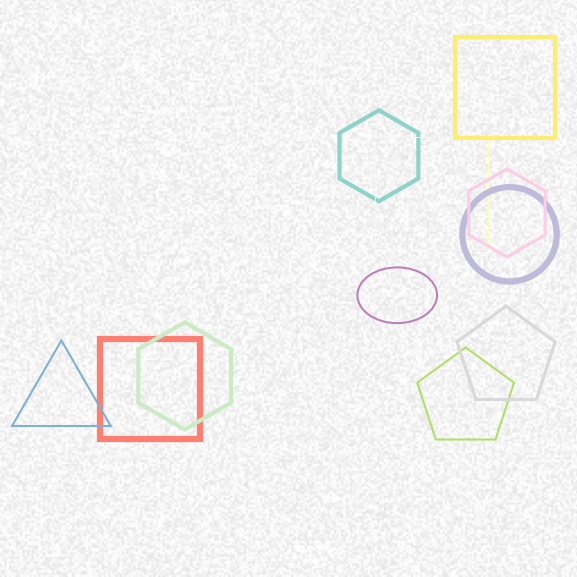[{"shape": "hexagon", "thickness": 2, "radius": 0.39, "center": [0.656, 0.729]}, {"shape": "square", "thickness": 0.5, "radius": 0.49, "center": [0.747, 0.665]}, {"shape": "circle", "thickness": 3, "radius": 0.41, "center": [0.882, 0.593]}, {"shape": "square", "thickness": 3, "radius": 0.43, "center": [0.259, 0.325]}, {"shape": "triangle", "thickness": 1, "radius": 0.49, "center": [0.106, 0.311]}, {"shape": "pentagon", "thickness": 1, "radius": 0.44, "center": [0.806, 0.309]}, {"shape": "hexagon", "thickness": 1.5, "radius": 0.38, "center": [0.878, 0.63]}, {"shape": "pentagon", "thickness": 1.5, "radius": 0.45, "center": [0.876, 0.38]}, {"shape": "oval", "thickness": 1, "radius": 0.34, "center": [0.688, 0.488]}, {"shape": "hexagon", "thickness": 2, "radius": 0.46, "center": [0.32, 0.348]}, {"shape": "square", "thickness": 2, "radius": 0.43, "center": [0.874, 0.848]}]